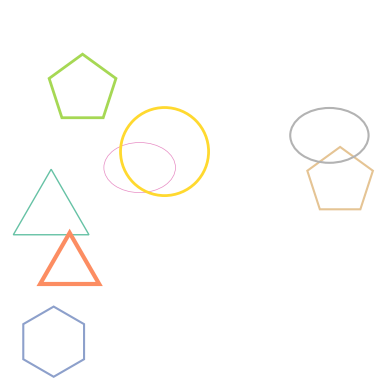[{"shape": "triangle", "thickness": 1, "radius": 0.57, "center": [0.133, 0.447]}, {"shape": "triangle", "thickness": 3, "radius": 0.44, "center": [0.181, 0.307]}, {"shape": "hexagon", "thickness": 1.5, "radius": 0.46, "center": [0.139, 0.113]}, {"shape": "oval", "thickness": 0.5, "radius": 0.46, "center": [0.363, 0.565]}, {"shape": "pentagon", "thickness": 2, "radius": 0.46, "center": [0.214, 0.768]}, {"shape": "circle", "thickness": 2, "radius": 0.57, "center": [0.427, 0.606]}, {"shape": "pentagon", "thickness": 1.5, "radius": 0.45, "center": [0.883, 0.529]}, {"shape": "oval", "thickness": 1.5, "radius": 0.51, "center": [0.856, 0.648]}]